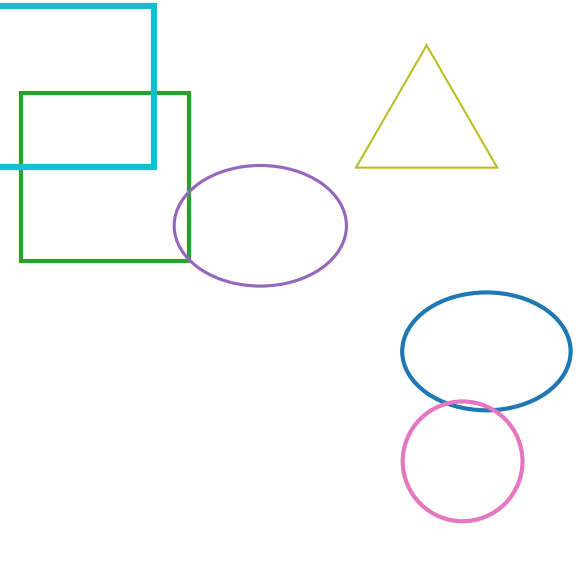[{"shape": "oval", "thickness": 2, "radius": 0.73, "center": [0.842, 0.391]}, {"shape": "square", "thickness": 2, "radius": 0.73, "center": [0.182, 0.693]}, {"shape": "oval", "thickness": 1.5, "radius": 0.75, "center": [0.451, 0.608]}, {"shape": "circle", "thickness": 2, "radius": 0.52, "center": [0.801, 0.2]}, {"shape": "triangle", "thickness": 1, "radius": 0.71, "center": [0.739, 0.779]}, {"shape": "square", "thickness": 3, "radius": 0.7, "center": [0.126, 0.849]}]